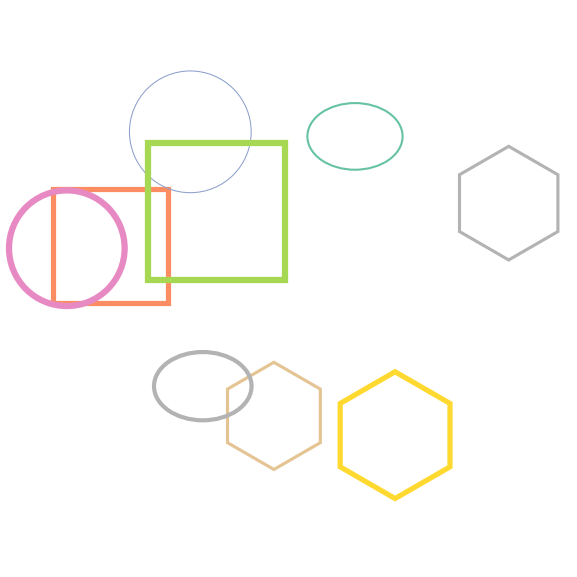[{"shape": "oval", "thickness": 1, "radius": 0.41, "center": [0.615, 0.763]}, {"shape": "square", "thickness": 2.5, "radius": 0.49, "center": [0.191, 0.574]}, {"shape": "circle", "thickness": 0.5, "radius": 0.53, "center": [0.33, 0.771]}, {"shape": "circle", "thickness": 3, "radius": 0.5, "center": [0.116, 0.569]}, {"shape": "square", "thickness": 3, "radius": 0.59, "center": [0.374, 0.632]}, {"shape": "hexagon", "thickness": 2.5, "radius": 0.55, "center": [0.684, 0.246]}, {"shape": "hexagon", "thickness": 1.5, "radius": 0.46, "center": [0.474, 0.279]}, {"shape": "oval", "thickness": 2, "radius": 0.42, "center": [0.351, 0.33]}, {"shape": "hexagon", "thickness": 1.5, "radius": 0.49, "center": [0.881, 0.647]}]